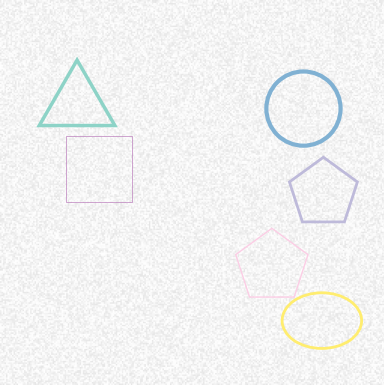[{"shape": "triangle", "thickness": 2.5, "radius": 0.57, "center": [0.2, 0.731]}, {"shape": "pentagon", "thickness": 2, "radius": 0.46, "center": [0.84, 0.499]}, {"shape": "circle", "thickness": 3, "radius": 0.48, "center": [0.788, 0.718]}, {"shape": "pentagon", "thickness": 1, "radius": 0.49, "center": [0.706, 0.308]}, {"shape": "square", "thickness": 0.5, "radius": 0.43, "center": [0.257, 0.56]}, {"shape": "oval", "thickness": 2, "radius": 0.52, "center": [0.836, 0.167]}]